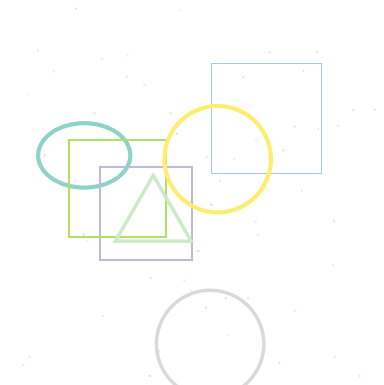[{"shape": "oval", "thickness": 3, "radius": 0.6, "center": [0.219, 0.596]}, {"shape": "square", "thickness": 1.5, "radius": 0.6, "center": [0.379, 0.446]}, {"shape": "square", "thickness": 0.5, "radius": 0.72, "center": [0.692, 0.693]}, {"shape": "square", "thickness": 1.5, "radius": 0.63, "center": [0.306, 0.511]}, {"shape": "circle", "thickness": 2.5, "radius": 0.7, "center": [0.546, 0.107]}, {"shape": "triangle", "thickness": 2.5, "radius": 0.57, "center": [0.398, 0.431]}, {"shape": "circle", "thickness": 3, "radius": 0.69, "center": [0.565, 0.587]}]